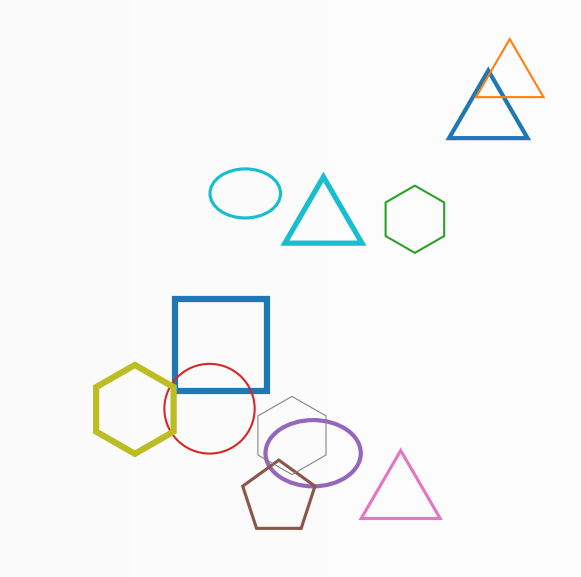[{"shape": "triangle", "thickness": 2, "radius": 0.39, "center": [0.84, 0.799]}, {"shape": "square", "thickness": 3, "radius": 0.4, "center": [0.38, 0.402]}, {"shape": "triangle", "thickness": 1, "radius": 0.34, "center": [0.877, 0.864]}, {"shape": "hexagon", "thickness": 1, "radius": 0.29, "center": [0.714, 0.619]}, {"shape": "circle", "thickness": 1, "radius": 0.39, "center": [0.36, 0.291]}, {"shape": "oval", "thickness": 2, "radius": 0.41, "center": [0.539, 0.214]}, {"shape": "pentagon", "thickness": 1.5, "radius": 0.33, "center": [0.48, 0.137]}, {"shape": "triangle", "thickness": 1.5, "radius": 0.39, "center": [0.689, 0.141]}, {"shape": "hexagon", "thickness": 0.5, "radius": 0.34, "center": [0.502, 0.245]}, {"shape": "hexagon", "thickness": 3, "radius": 0.38, "center": [0.232, 0.29]}, {"shape": "triangle", "thickness": 2.5, "radius": 0.38, "center": [0.556, 0.616]}, {"shape": "oval", "thickness": 1.5, "radius": 0.3, "center": [0.422, 0.664]}]